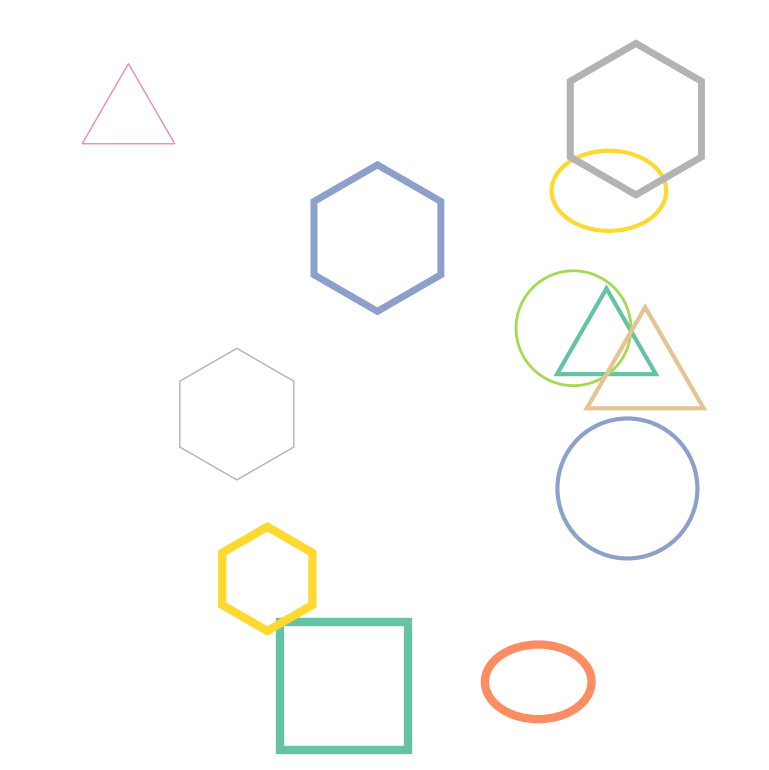[{"shape": "triangle", "thickness": 1.5, "radius": 0.37, "center": [0.788, 0.551]}, {"shape": "square", "thickness": 3, "radius": 0.42, "center": [0.447, 0.109]}, {"shape": "oval", "thickness": 3, "radius": 0.35, "center": [0.699, 0.114]}, {"shape": "hexagon", "thickness": 2.5, "radius": 0.48, "center": [0.49, 0.691]}, {"shape": "circle", "thickness": 1.5, "radius": 0.45, "center": [0.815, 0.366]}, {"shape": "triangle", "thickness": 0.5, "radius": 0.35, "center": [0.167, 0.848]}, {"shape": "circle", "thickness": 1, "radius": 0.37, "center": [0.745, 0.574]}, {"shape": "oval", "thickness": 1.5, "radius": 0.37, "center": [0.791, 0.752]}, {"shape": "hexagon", "thickness": 3, "radius": 0.34, "center": [0.347, 0.248]}, {"shape": "triangle", "thickness": 1.5, "radius": 0.44, "center": [0.838, 0.514]}, {"shape": "hexagon", "thickness": 0.5, "radius": 0.43, "center": [0.308, 0.462]}, {"shape": "hexagon", "thickness": 2.5, "radius": 0.49, "center": [0.826, 0.845]}]